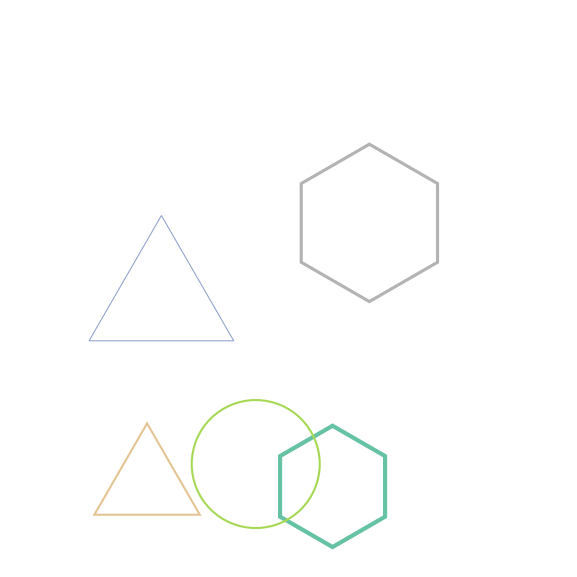[{"shape": "hexagon", "thickness": 2, "radius": 0.52, "center": [0.576, 0.157]}, {"shape": "triangle", "thickness": 0.5, "radius": 0.72, "center": [0.279, 0.481]}, {"shape": "circle", "thickness": 1, "radius": 0.55, "center": [0.443, 0.196]}, {"shape": "triangle", "thickness": 1, "radius": 0.53, "center": [0.255, 0.161]}, {"shape": "hexagon", "thickness": 1.5, "radius": 0.68, "center": [0.64, 0.613]}]